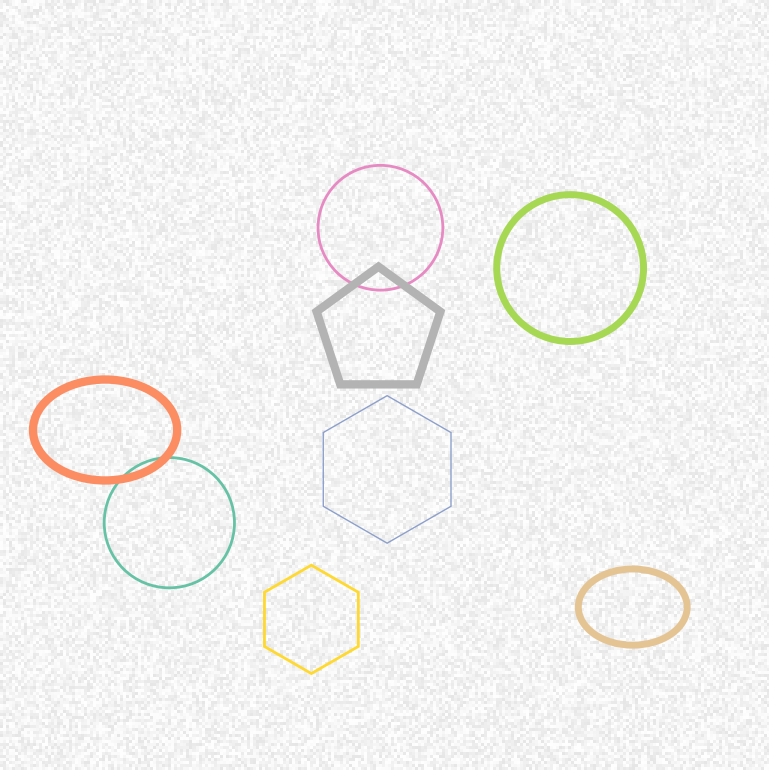[{"shape": "circle", "thickness": 1, "radius": 0.42, "center": [0.22, 0.321]}, {"shape": "oval", "thickness": 3, "radius": 0.47, "center": [0.136, 0.442]}, {"shape": "hexagon", "thickness": 0.5, "radius": 0.48, "center": [0.503, 0.39]}, {"shape": "circle", "thickness": 1, "radius": 0.41, "center": [0.494, 0.704]}, {"shape": "circle", "thickness": 2.5, "radius": 0.48, "center": [0.74, 0.652]}, {"shape": "hexagon", "thickness": 1, "radius": 0.35, "center": [0.404, 0.196]}, {"shape": "oval", "thickness": 2.5, "radius": 0.35, "center": [0.822, 0.212]}, {"shape": "pentagon", "thickness": 3, "radius": 0.42, "center": [0.492, 0.569]}]